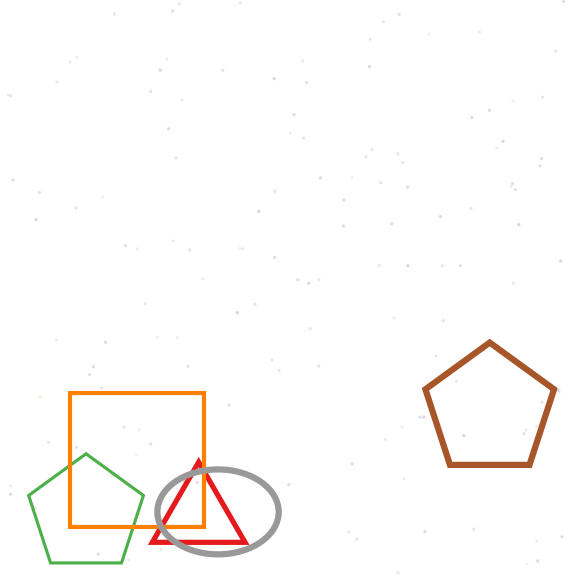[{"shape": "triangle", "thickness": 2.5, "radius": 0.46, "center": [0.344, 0.106]}, {"shape": "pentagon", "thickness": 1.5, "radius": 0.52, "center": [0.149, 0.109]}, {"shape": "square", "thickness": 2, "radius": 0.58, "center": [0.237, 0.203]}, {"shape": "pentagon", "thickness": 3, "radius": 0.59, "center": [0.848, 0.289]}, {"shape": "oval", "thickness": 3, "radius": 0.53, "center": [0.378, 0.113]}]